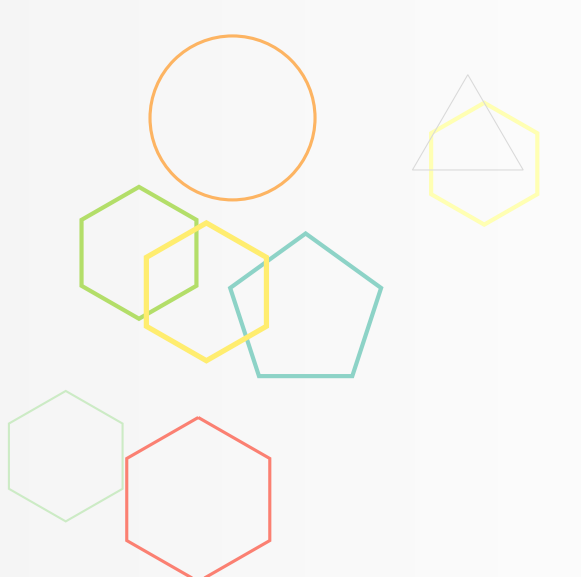[{"shape": "pentagon", "thickness": 2, "radius": 0.68, "center": [0.526, 0.458]}, {"shape": "hexagon", "thickness": 2, "radius": 0.53, "center": [0.833, 0.716]}, {"shape": "hexagon", "thickness": 1.5, "radius": 0.71, "center": [0.341, 0.134]}, {"shape": "circle", "thickness": 1.5, "radius": 0.71, "center": [0.4, 0.795]}, {"shape": "hexagon", "thickness": 2, "radius": 0.57, "center": [0.239, 0.561]}, {"shape": "triangle", "thickness": 0.5, "radius": 0.55, "center": [0.805, 0.76]}, {"shape": "hexagon", "thickness": 1, "radius": 0.56, "center": [0.113, 0.209]}, {"shape": "hexagon", "thickness": 2.5, "radius": 0.6, "center": [0.355, 0.494]}]